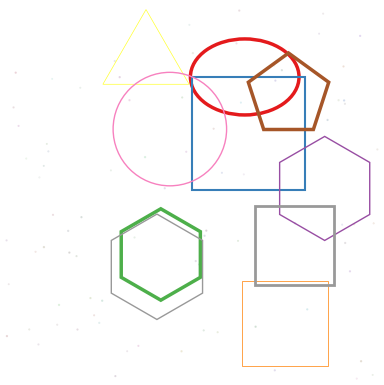[{"shape": "oval", "thickness": 2.5, "radius": 0.71, "center": [0.636, 0.8]}, {"shape": "square", "thickness": 1.5, "radius": 0.74, "center": [0.645, 0.653]}, {"shape": "hexagon", "thickness": 2.5, "radius": 0.59, "center": [0.418, 0.339]}, {"shape": "hexagon", "thickness": 1, "radius": 0.68, "center": [0.843, 0.511]}, {"shape": "square", "thickness": 0.5, "radius": 0.55, "center": [0.74, 0.16]}, {"shape": "triangle", "thickness": 0.5, "radius": 0.65, "center": [0.379, 0.846]}, {"shape": "pentagon", "thickness": 2.5, "radius": 0.55, "center": [0.749, 0.752]}, {"shape": "circle", "thickness": 1, "radius": 0.74, "center": [0.441, 0.665]}, {"shape": "square", "thickness": 2, "radius": 0.52, "center": [0.765, 0.362]}, {"shape": "hexagon", "thickness": 1, "radius": 0.68, "center": [0.408, 0.307]}]